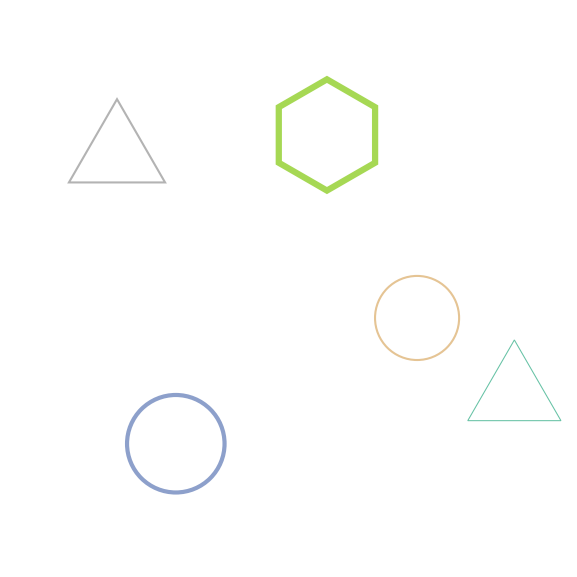[{"shape": "triangle", "thickness": 0.5, "radius": 0.47, "center": [0.891, 0.317]}, {"shape": "circle", "thickness": 2, "radius": 0.42, "center": [0.304, 0.231]}, {"shape": "hexagon", "thickness": 3, "radius": 0.48, "center": [0.566, 0.765]}, {"shape": "circle", "thickness": 1, "radius": 0.36, "center": [0.722, 0.449]}, {"shape": "triangle", "thickness": 1, "radius": 0.48, "center": [0.203, 0.731]}]